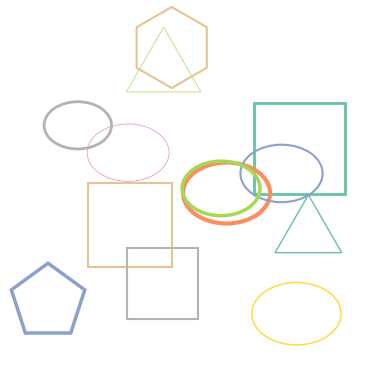[{"shape": "square", "thickness": 2, "radius": 0.59, "center": [0.779, 0.613]}, {"shape": "triangle", "thickness": 1, "radius": 0.5, "center": [0.801, 0.394]}, {"shape": "oval", "thickness": 3, "radius": 0.57, "center": [0.588, 0.499]}, {"shape": "pentagon", "thickness": 2.5, "radius": 0.5, "center": [0.125, 0.216]}, {"shape": "oval", "thickness": 1.5, "radius": 0.53, "center": [0.731, 0.55]}, {"shape": "oval", "thickness": 0.5, "radius": 0.53, "center": [0.333, 0.603]}, {"shape": "oval", "thickness": 2.5, "radius": 0.51, "center": [0.574, 0.511]}, {"shape": "triangle", "thickness": 0.5, "radius": 0.56, "center": [0.425, 0.817]}, {"shape": "oval", "thickness": 1, "radius": 0.58, "center": [0.77, 0.185]}, {"shape": "square", "thickness": 1.5, "radius": 0.54, "center": [0.338, 0.415]}, {"shape": "hexagon", "thickness": 1.5, "radius": 0.53, "center": [0.446, 0.877]}, {"shape": "oval", "thickness": 2, "radius": 0.44, "center": [0.202, 0.674]}, {"shape": "square", "thickness": 1.5, "radius": 0.46, "center": [0.421, 0.263]}]